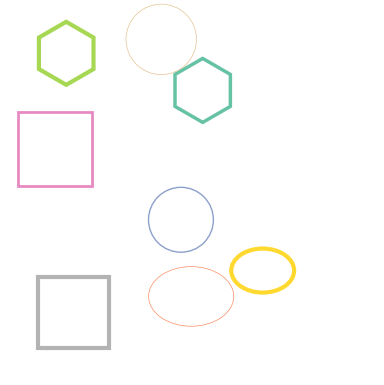[{"shape": "hexagon", "thickness": 2.5, "radius": 0.42, "center": [0.526, 0.765]}, {"shape": "oval", "thickness": 0.5, "radius": 0.55, "center": [0.497, 0.23]}, {"shape": "circle", "thickness": 1, "radius": 0.42, "center": [0.47, 0.429]}, {"shape": "square", "thickness": 2, "radius": 0.48, "center": [0.142, 0.613]}, {"shape": "hexagon", "thickness": 3, "radius": 0.41, "center": [0.172, 0.862]}, {"shape": "oval", "thickness": 3, "radius": 0.41, "center": [0.682, 0.297]}, {"shape": "circle", "thickness": 0.5, "radius": 0.46, "center": [0.419, 0.898]}, {"shape": "square", "thickness": 3, "radius": 0.46, "center": [0.19, 0.188]}]